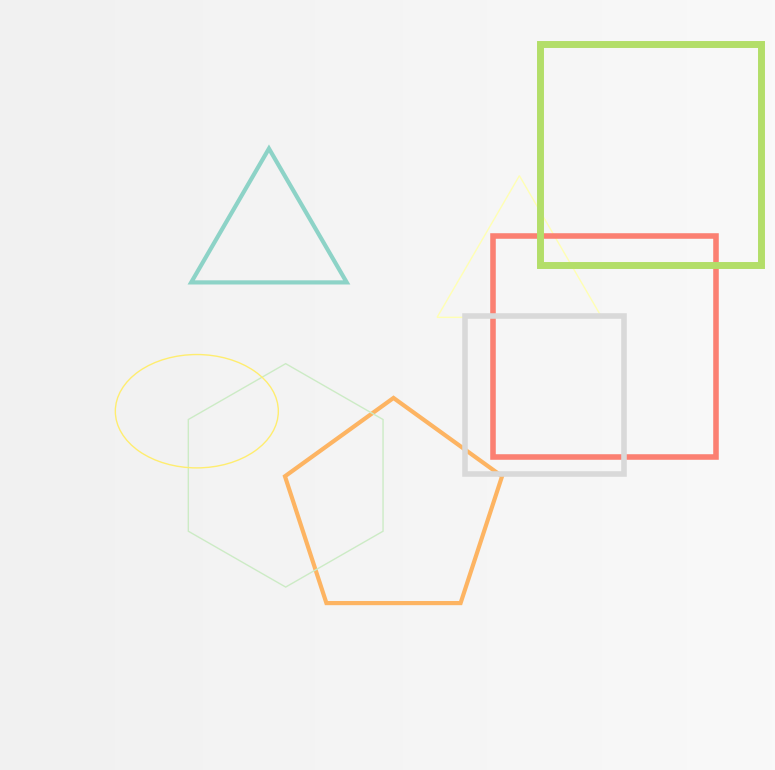[{"shape": "triangle", "thickness": 1.5, "radius": 0.58, "center": [0.347, 0.691]}, {"shape": "triangle", "thickness": 0.5, "radius": 0.61, "center": [0.67, 0.649]}, {"shape": "square", "thickness": 2, "radius": 0.72, "center": [0.78, 0.55]}, {"shape": "pentagon", "thickness": 1.5, "radius": 0.74, "center": [0.508, 0.336]}, {"shape": "square", "thickness": 2.5, "radius": 0.72, "center": [0.839, 0.799]}, {"shape": "square", "thickness": 2, "radius": 0.51, "center": [0.702, 0.486]}, {"shape": "hexagon", "thickness": 0.5, "radius": 0.73, "center": [0.369, 0.383]}, {"shape": "oval", "thickness": 0.5, "radius": 0.53, "center": [0.254, 0.466]}]